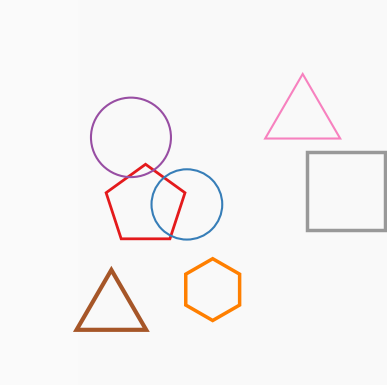[{"shape": "pentagon", "thickness": 2, "radius": 0.54, "center": [0.376, 0.466]}, {"shape": "circle", "thickness": 1.5, "radius": 0.46, "center": [0.482, 0.469]}, {"shape": "circle", "thickness": 1.5, "radius": 0.52, "center": [0.338, 0.643]}, {"shape": "hexagon", "thickness": 2.5, "radius": 0.4, "center": [0.549, 0.248]}, {"shape": "triangle", "thickness": 3, "radius": 0.52, "center": [0.287, 0.195]}, {"shape": "triangle", "thickness": 1.5, "radius": 0.56, "center": [0.781, 0.696]}, {"shape": "square", "thickness": 2.5, "radius": 0.51, "center": [0.893, 0.505]}]